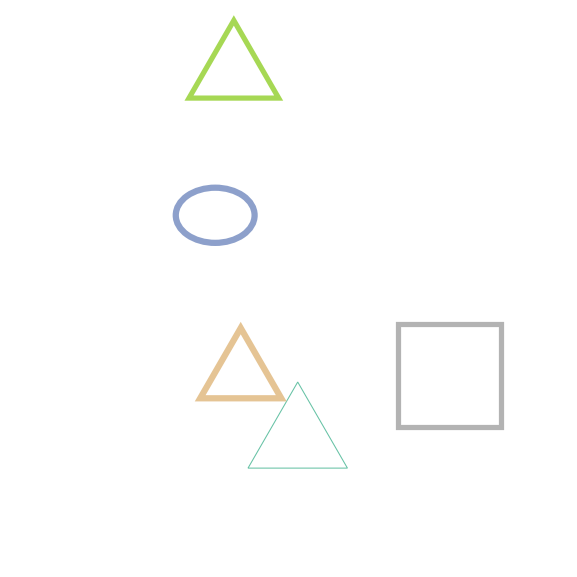[{"shape": "triangle", "thickness": 0.5, "radius": 0.5, "center": [0.516, 0.238]}, {"shape": "oval", "thickness": 3, "radius": 0.34, "center": [0.373, 0.626]}, {"shape": "triangle", "thickness": 2.5, "radius": 0.45, "center": [0.405, 0.874]}, {"shape": "triangle", "thickness": 3, "radius": 0.41, "center": [0.417, 0.35]}, {"shape": "square", "thickness": 2.5, "radius": 0.44, "center": [0.778, 0.349]}]